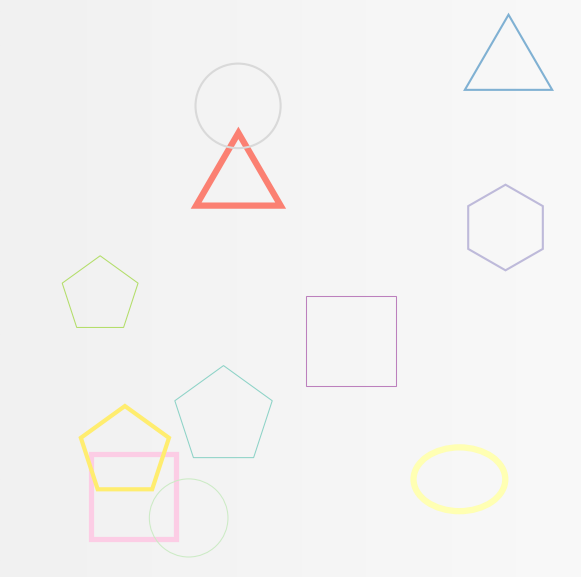[{"shape": "pentagon", "thickness": 0.5, "radius": 0.44, "center": [0.385, 0.278]}, {"shape": "oval", "thickness": 3, "radius": 0.39, "center": [0.79, 0.169]}, {"shape": "hexagon", "thickness": 1, "radius": 0.37, "center": [0.87, 0.605]}, {"shape": "triangle", "thickness": 3, "radius": 0.42, "center": [0.41, 0.685]}, {"shape": "triangle", "thickness": 1, "radius": 0.43, "center": [0.875, 0.887]}, {"shape": "pentagon", "thickness": 0.5, "radius": 0.34, "center": [0.172, 0.488]}, {"shape": "square", "thickness": 2.5, "radius": 0.37, "center": [0.23, 0.139]}, {"shape": "circle", "thickness": 1, "radius": 0.37, "center": [0.41, 0.816]}, {"shape": "square", "thickness": 0.5, "radius": 0.39, "center": [0.604, 0.408]}, {"shape": "circle", "thickness": 0.5, "radius": 0.34, "center": [0.325, 0.102]}, {"shape": "pentagon", "thickness": 2, "radius": 0.4, "center": [0.215, 0.216]}]